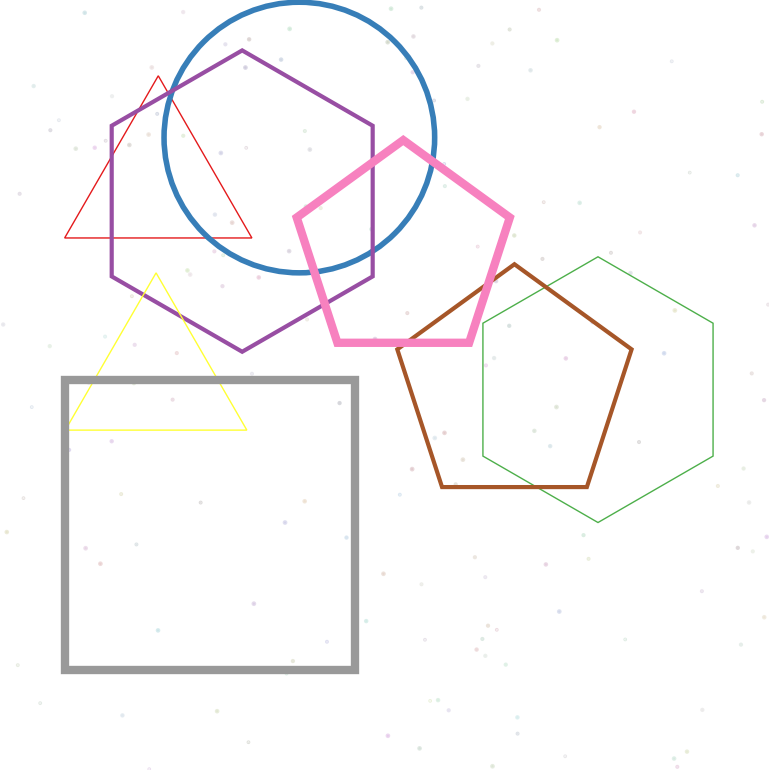[{"shape": "triangle", "thickness": 0.5, "radius": 0.7, "center": [0.206, 0.761]}, {"shape": "circle", "thickness": 2, "radius": 0.88, "center": [0.389, 0.821]}, {"shape": "hexagon", "thickness": 0.5, "radius": 0.86, "center": [0.777, 0.494]}, {"shape": "hexagon", "thickness": 1.5, "radius": 0.98, "center": [0.315, 0.739]}, {"shape": "triangle", "thickness": 0.5, "radius": 0.68, "center": [0.203, 0.509]}, {"shape": "pentagon", "thickness": 1.5, "radius": 0.8, "center": [0.668, 0.497]}, {"shape": "pentagon", "thickness": 3, "radius": 0.73, "center": [0.524, 0.673]}, {"shape": "square", "thickness": 3, "radius": 0.94, "center": [0.273, 0.318]}]